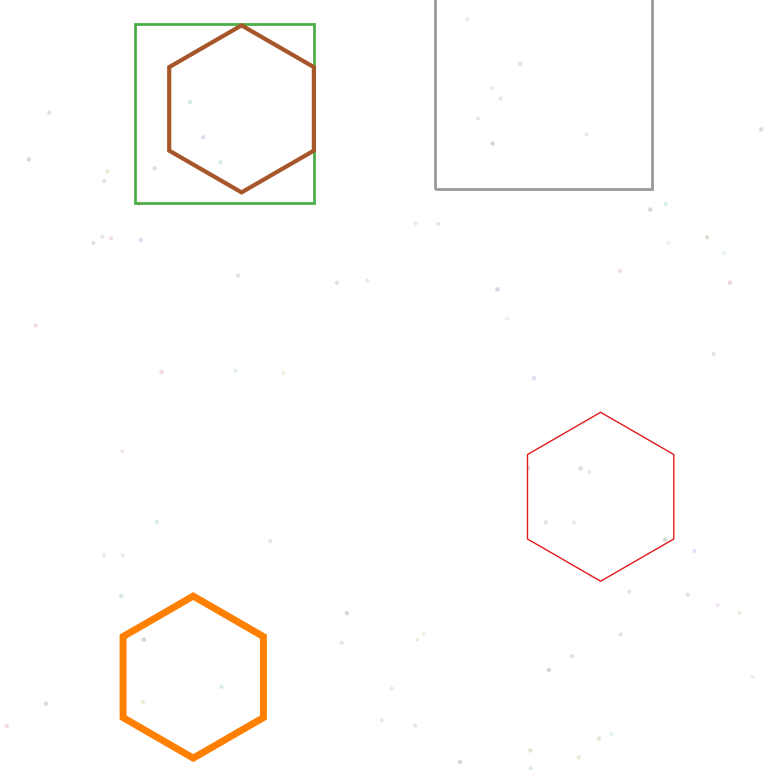[{"shape": "hexagon", "thickness": 0.5, "radius": 0.55, "center": [0.78, 0.355]}, {"shape": "square", "thickness": 1, "radius": 0.58, "center": [0.292, 0.853]}, {"shape": "hexagon", "thickness": 2.5, "radius": 0.53, "center": [0.251, 0.121]}, {"shape": "hexagon", "thickness": 1.5, "radius": 0.54, "center": [0.314, 0.859]}, {"shape": "square", "thickness": 1, "radius": 0.71, "center": [0.706, 0.895]}]